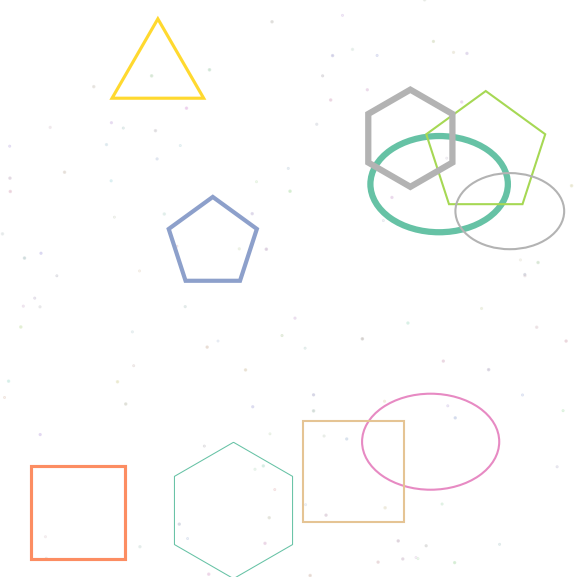[{"shape": "oval", "thickness": 3, "radius": 0.6, "center": [0.76, 0.68]}, {"shape": "hexagon", "thickness": 0.5, "radius": 0.59, "center": [0.404, 0.115]}, {"shape": "square", "thickness": 1.5, "radius": 0.41, "center": [0.135, 0.111]}, {"shape": "pentagon", "thickness": 2, "radius": 0.4, "center": [0.368, 0.578]}, {"shape": "oval", "thickness": 1, "radius": 0.59, "center": [0.746, 0.234]}, {"shape": "pentagon", "thickness": 1, "radius": 0.54, "center": [0.841, 0.733]}, {"shape": "triangle", "thickness": 1.5, "radius": 0.46, "center": [0.273, 0.875]}, {"shape": "square", "thickness": 1, "radius": 0.44, "center": [0.612, 0.182]}, {"shape": "hexagon", "thickness": 3, "radius": 0.42, "center": [0.711, 0.76]}, {"shape": "oval", "thickness": 1, "radius": 0.47, "center": [0.883, 0.634]}]